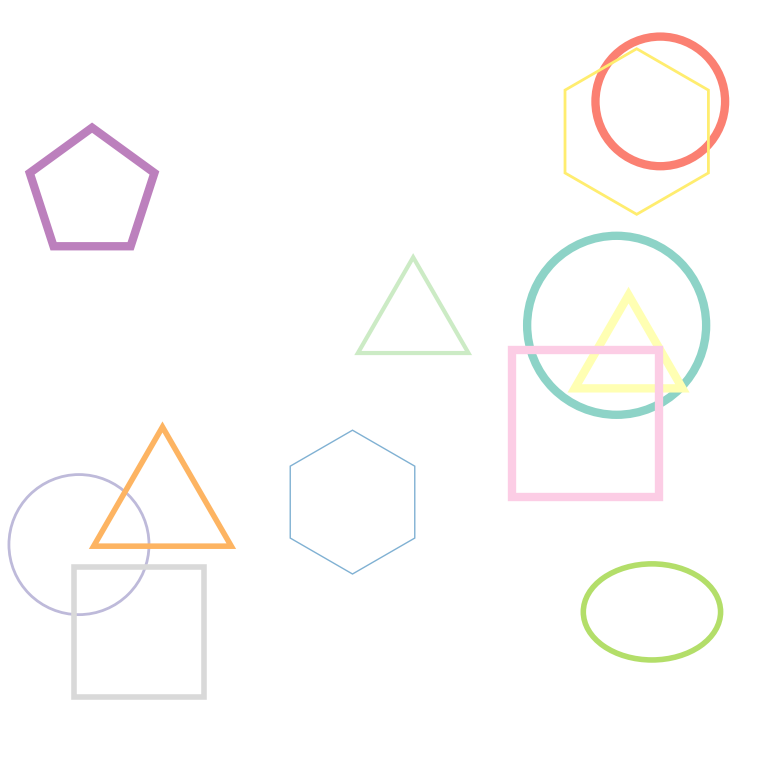[{"shape": "circle", "thickness": 3, "radius": 0.58, "center": [0.801, 0.578]}, {"shape": "triangle", "thickness": 3, "radius": 0.4, "center": [0.816, 0.536]}, {"shape": "circle", "thickness": 1, "radius": 0.45, "center": [0.103, 0.293]}, {"shape": "circle", "thickness": 3, "radius": 0.42, "center": [0.858, 0.868]}, {"shape": "hexagon", "thickness": 0.5, "radius": 0.47, "center": [0.458, 0.348]}, {"shape": "triangle", "thickness": 2, "radius": 0.52, "center": [0.211, 0.342]}, {"shape": "oval", "thickness": 2, "radius": 0.45, "center": [0.847, 0.205]}, {"shape": "square", "thickness": 3, "radius": 0.48, "center": [0.76, 0.45]}, {"shape": "square", "thickness": 2, "radius": 0.42, "center": [0.18, 0.179]}, {"shape": "pentagon", "thickness": 3, "radius": 0.43, "center": [0.12, 0.749]}, {"shape": "triangle", "thickness": 1.5, "radius": 0.41, "center": [0.537, 0.583]}, {"shape": "hexagon", "thickness": 1, "radius": 0.54, "center": [0.827, 0.829]}]